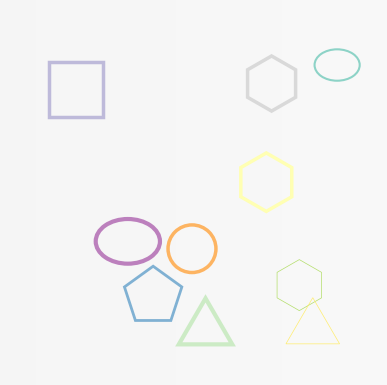[{"shape": "oval", "thickness": 1.5, "radius": 0.29, "center": [0.87, 0.831]}, {"shape": "hexagon", "thickness": 2.5, "radius": 0.38, "center": [0.687, 0.527]}, {"shape": "square", "thickness": 2.5, "radius": 0.35, "center": [0.196, 0.768]}, {"shape": "pentagon", "thickness": 2, "radius": 0.39, "center": [0.395, 0.231]}, {"shape": "circle", "thickness": 2.5, "radius": 0.31, "center": [0.495, 0.354]}, {"shape": "hexagon", "thickness": 0.5, "radius": 0.33, "center": [0.772, 0.259]}, {"shape": "hexagon", "thickness": 2.5, "radius": 0.36, "center": [0.701, 0.783]}, {"shape": "oval", "thickness": 3, "radius": 0.41, "center": [0.33, 0.373]}, {"shape": "triangle", "thickness": 3, "radius": 0.4, "center": [0.53, 0.145]}, {"shape": "triangle", "thickness": 0.5, "radius": 0.4, "center": [0.807, 0.147]}]